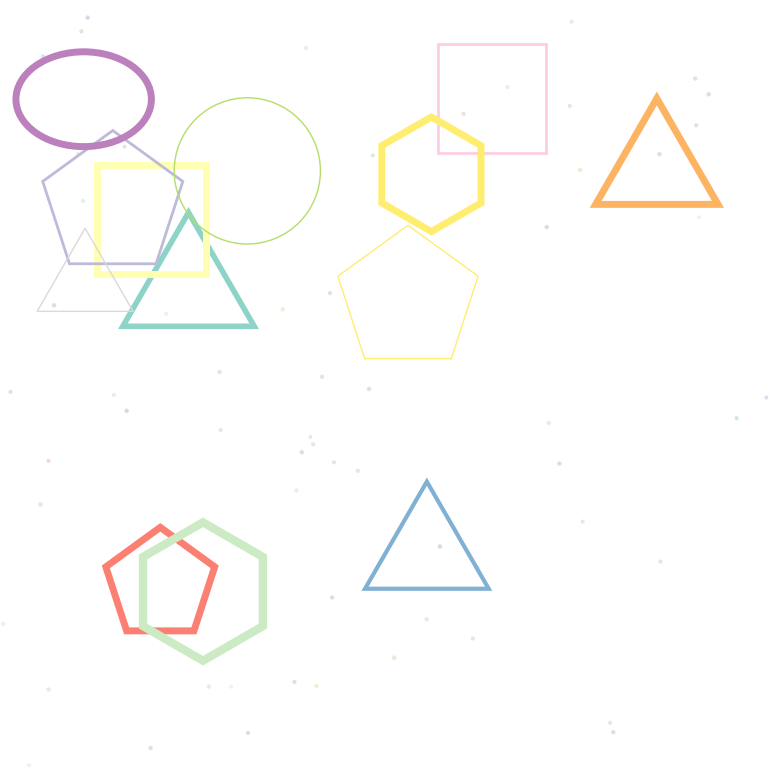[{"shape": "triangle", "thickness": 2, "radius": 0.49, "center": [0.245, 0.626]}, {"shape": "square", "thickness": 2.5, "radius": 0.35, "center": [0.197, 0.714]}, {"shape": "pentagon", "thickness": 1, "radius": 0.48, "center": [0.146, 0.735]}, {"shape": "pentagon", "thickness": 2.5, "radius": 0.37, "center": [0.208, 0.241]}, {"shape": "triangle", "thickness": 1.5, "radius": 0.46, "center": [0.554, 0.282]}, {"shape": "triangle", "thickness": 2.5, "radius": 0.46, "center": [0.853, 0.78]}, {"shape": "circle", "thickness": 0.5, "radius": 0.47, "center": [0.321, 0.778]}, {"shape": "square", "thickness": 1, "radius": 0.35, "center": [0.639, 0.872]}, {"shape": "triangle", "thickness": 0.5, "radius": 0.36, "center": [0.111, 0.632]}, {"shape": "oval", "thickness": 2.5, "radius": 0.44, "center": [0.109, 0.871]}, {"shape": "hexagon", "thickness": 3, "radius": 0.45, "center": [0.264, 0.232]}, {"shape": "hexagon", "thickness": 2.5, "radius": 0.37, "center": [0.56, 0.774]}, {"shape": "pentagon", "thickness": 0.5, "radius": 0.48, "center": [0.53, 0.612]}]